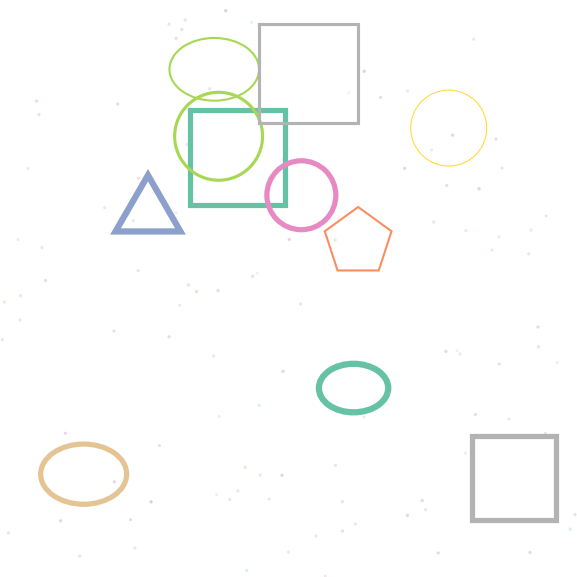[{"shape": "square", "thickness": 2.5, "radius": 0.41, "center": [0.412, 0.726]}, {"shape": "oval", "thickness": 3, "radius": 0.3, "center": [0.612, 0.327]}, {"shape": "pentagon", "thickness": 1, "radius": 0.3, "center": [0.62, 0.58]}, {"shape": "triangle", "thickness": 3, "radius": 0.32, "center": [0.256, 0.631]}, {"shape": "circle", "thickness": 2.5, "radius": 0.3, "center": [0.522, 0.661]}, {"shape": "oval", "thickness": 1, "radius": 0.39, "center": [0.371, 0.879]}, {"shape": "circle", "thickness": 1.5, "radius": 0.38, "center": [0.379, 0.763]}, {"shape": "circle", "thickness": 0.5, "radius": 0.33, "center": [0.777, 0.777]}, {"shape": "oval", "thickness": 2.5, "radius": 0.37, "center": [0.145, 0.178]}, {"shape": "square", "thickness": 2.5, "radius": 0.36, "center": [0.89, 0.172]}, {"shape": "square", "thickness": 1.5, "radius": 0.43, "center": [0.534, 0.872]}]